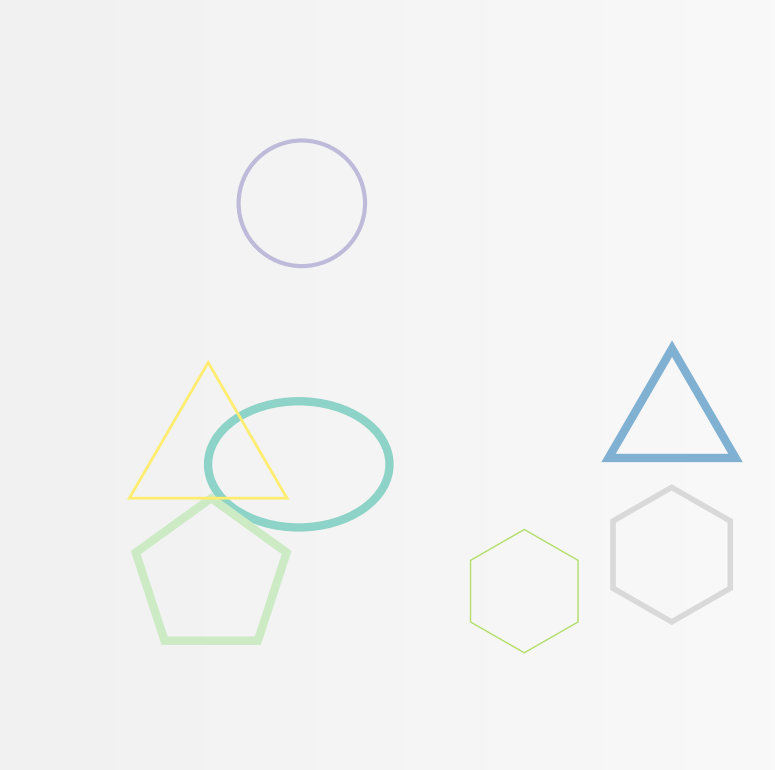[{"shape": "oval", "thickness": 3, "radius": 0.59, "center": [0.386, 0.397]}, {"shape": "circle", "thickness": 1.5, "radius": 0.41, "center": [0.389, 0.736]}, {"shape": "triangle", "thickness": 3, "radius": 0.47, "center": [0.867, 0.453]}, {"shape": "hexagon", "thickness": 0.5, "radius": 0.4, "center": [0.676, 0.232]}, {"shape": "hexagon", "thickness": 2, "radius": 0.44, "center": [0.867, 0.28]}, {"shape": "pentagon", "thickness": 3, "radius": 0.51, "center": [0.272, 0.251]}, {"shape": "triangle", "thickness": 1, "radius": 0.59, "center": [0.269, 0.412]}]